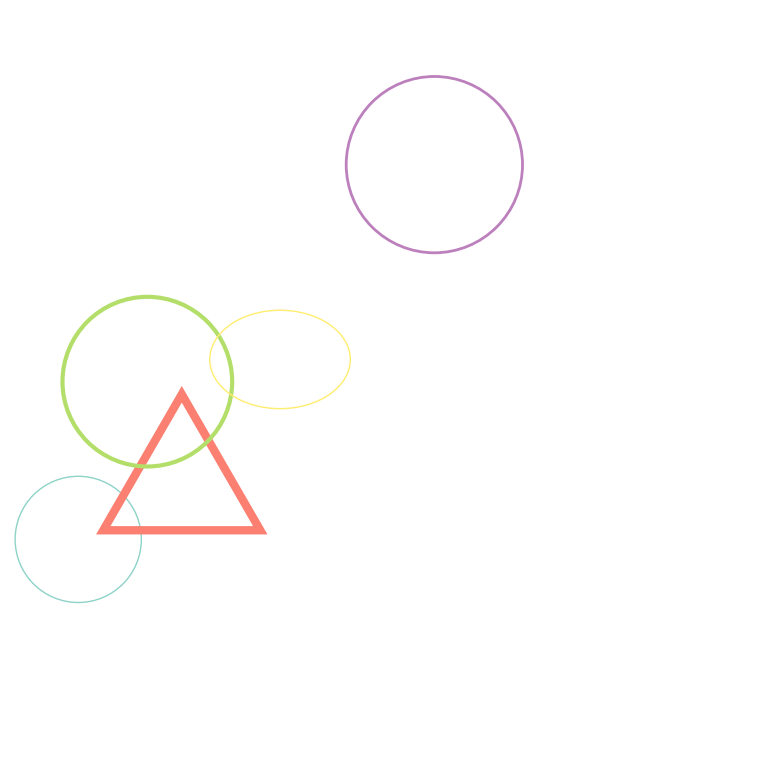[{"shape": "circle", "thickness": 0.5, "radius": 0.41, "center": [0.102, 0.299]}, {"shape": "triangle", "thickness": 3, "radius": 0.59, "center": [0.236, 0.37]}, {"shape": "circle", "thickness": 1.5, "radius": 0.55, "center": [0.191, 0.504]}, {"shape": "circle", "thickness": 1, "radius": 0.57, "center": [0.564, 0.786]}, {"shape": "oval", "thickness": 0.5, "radius": 0.46, "center": [0.364, 0.533]}]